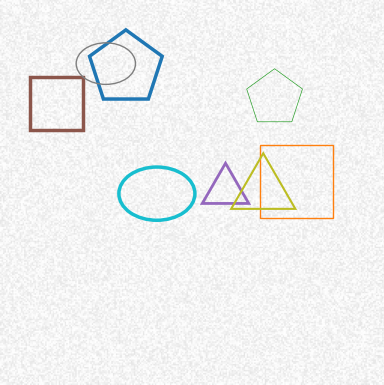[{"shape": "pentagon", "thickness": 2.5, "radius": 0.5, "center": [0.327, 0.823]}, {"shape": "square", "thickness": 1, "radius": 0.48, "center": [0.77, 0.529]}, {"shape": "pentagon", "thickness": 0.5, "radius": 0.38, "center": [0.713, 0.745]}, {"shape": "triangle", "thickness": 2, "radius": 0.35, "center": [0.586, 0.506]}, {"shape": "square", "thickness": 2.5, "radius": 0.35, "center": [0.146, 0.732]}, {"shape": "oval", "thickness": 1, "radius": 0.39, "center": [0.275, 0.835]}, {"shape": "triangle", "thickness": 1.5, "radius": 0.48, "center": [0.684, 0.506]}, {"shape": "oval", "thickness": 2.5, "radius": 0.49, "center": [0.408, 0.497]}]